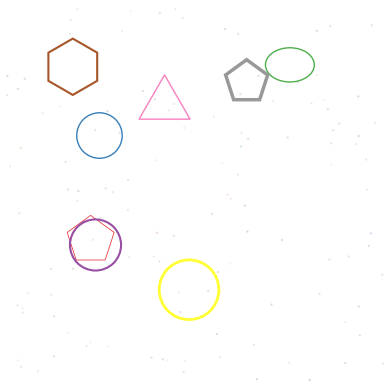[{"shape": "pentagon", "thickness": 0.5, "radius": 0.32, "center": [0.235, 0.377]}, {"shape": "circle", "thickness": 1, "radius": 0.3, "center": [0.258, 0.648]}, {"shape": "oval", "thickness": 1, "radius": 0.32, "center": [0.753, 0.832]}, {"shape": "circle", "thickness": 1.5, "radius": 0.33, "center": [0.248, 0.364]}, {"shape": "circle", "thickness": 2, "radius": 0.39, "center": [0.491, 0.247]}, {"shape": "hexagon", "thickness": 1.5, "radius": 0.37, "center": [0.189, 0.827]}, {"shape": "triangle", "thickness": 1, "radius": 0.38, "center": [0.427, 0.729]}, {"shape": "pentagon", "thickness": 2.5, "radius": 0.29, "center": [0.641, 0.788]}]